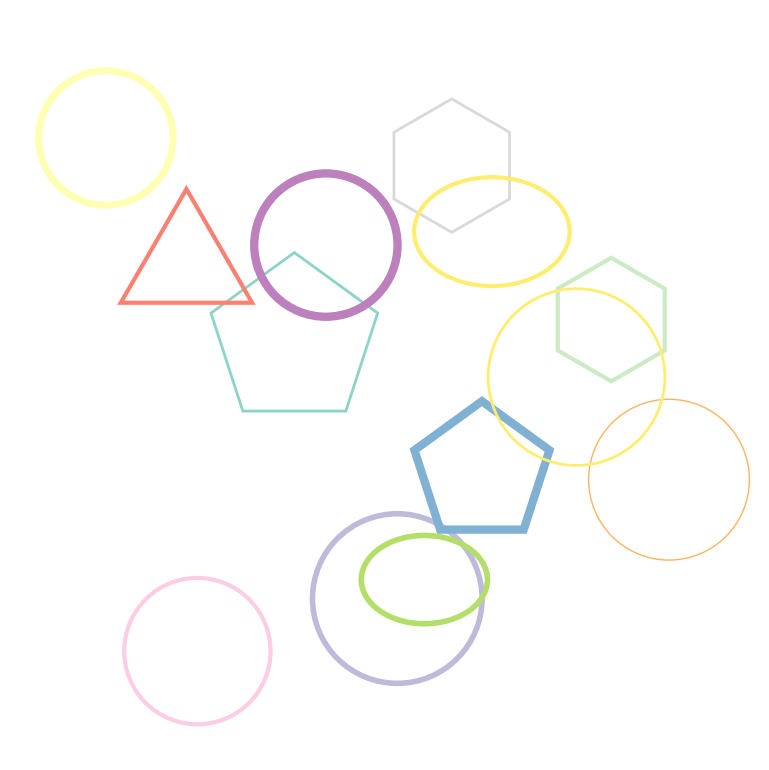[{"shape": "pentagon", "thickness": 1, "radius": 0.57, "center": [0.382, 0.558]}, {"shape": "circle", "thickness": 2.5, "radius": 0.44, "center": [0.137, 0.821]}, {"shape": "circle", "thickness": 2, "radius": 0.55, "center": [0.516, 0.223]}, {"shape": "triangle", "thickness": 1.5, "radius": 0.49, "center": [0.242, 0.656]}, {"shape": "pentagon", "thickness": 3, "radius": 0.46, "center": [0.626, 0.387]}, {"shape": "circle", "thickness": 0.5, "radius": 0.52, "center": [0.869, 0.377]}, {"shape": "oval", "thickness": 2, "radius": 0.41, "center": [0.551, 0.247]}, {"shape": "circle", "thickness": 1.5, "radius": 0.48, "center": [0.256, 0.154]}, {"shape": "hexagon", "thickness": 1, "radius": 0.43, "center": [0.587, 0.785]}, {"shape": "circle", "thickness": 3, "radius": 0.47, "center": [0.423, 0.682]}, {"shape": "hexagon", "thickness": 1.5, "radius": 0.4, "center": [0.794, 0.585]}, {"shape": "oval", "thickness": 1.5, "radius": 0.5, "center": [0.639, 0.699]}, {"shape": "circle", "thickness": 1, "radius": 0.57, "center": [0.749, 0.51]}]